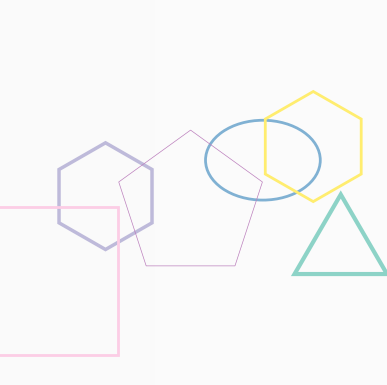[{"shape": "triangle", "thickness": 3, "radius": 0.69, "center": [0.879, 0.357]}, {"shape": "hexagon", "thickness": 2.5, "radius": 0.69, "center": [0.272, 0.49]}, {"shape": "oval", "thickness": 2, "radius": 0.74, "center": [0.678, 0.584]}, {"shape": "square", "thickness": 2, "radius": 0.96, "center": [0.113, 0.27]}, {"shape": "pentagon", "thickness": 0.5, "radius": 0.97, "center": [0.492, 0.467]}, {"shape": "hexagon", "thickness": 2, "radius": 0.71, "center": [0.808, 0.619]}]